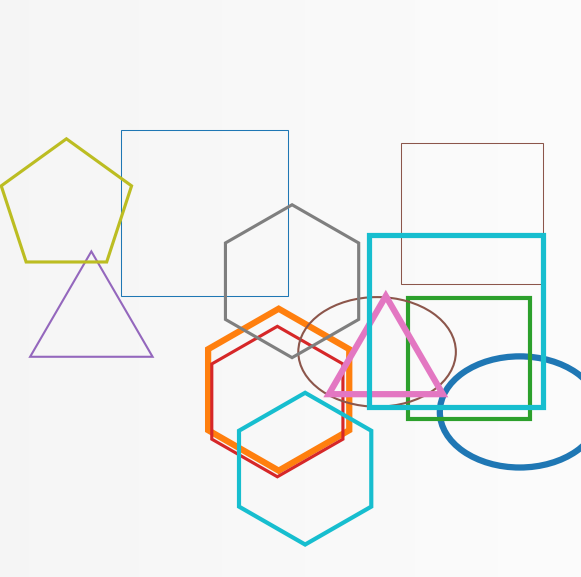[{"shape": "square", "thickness": 0.5, "radius": 0.72, "center": [0.351, 0.63]}, {"shape": "oval", "thickness": 3, "radius": 0.69, "center": [0.894, 0.286]}, {"shape": "hexagon", "thickness": 3, "radius": 0.7, "center": [0.479, 0.324]}, {"shape": "square", "thickness": 2, "radius": 0.53, "center": [0.808, 0.379]}, {"shape": "hexagon", "thickness": 1.5, "radius": 0.65, "center": [0.477, 0.304]}, {"shape": "triangle", "thickness": 1, "radius": 0.61, "center": [0.157, 0.442]}, {"shape": "oval", "thickness": 1, "radius": 0.68, "center": [0.649, 0.39]}, {"shape": "square", "thickness": 0.5, "radius": 0.61, "center": [0.812, 0.629]}, {"shape": "triangle", "thickness": 3, "radius": 0.57, "center": [0.664, 0.373]}, {"shape": "hexagon", "thickness": 1.5, "radius": 0.66, "center": [0.502, 0.512]}, {"shape": "pentagon", "thickness": 1.5, "radius": 0.59, "center": [0.114, 0.641]}, {"shape": "hexagon", "thickness": 2, "radius": 0.66, "center": [0.525, 0.188]}, {"shape": "square", "thickness": 2.5, "radius": 0.75, "center": [0.784, 0.443]}]